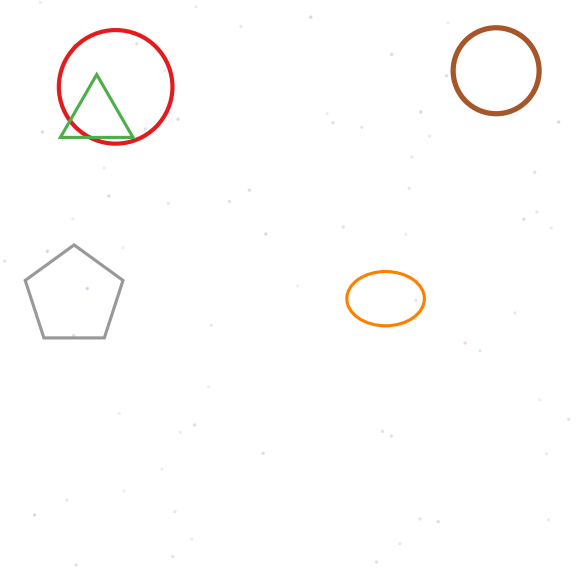[{"shape": "circle", "thickness": 2, "radius": 0.49, "center": [0.2, 0.849]}, {"shape": "triangle", "thickness": 1.5, "radius": 0.36, "center": [0.167, 0.797]}, {"shape": "oval", "thickness": 1.5, "radius": 0.34, "center": [0.668, 0.482]}, {"shape": "circle", "thickness": 2.5, "radius": 0.37, "center": [0.859, 0.877]}, {"shape": "pentagon", "thickness": 1.5, "radius": 0.45, "center": [0.128, 0.486]}]